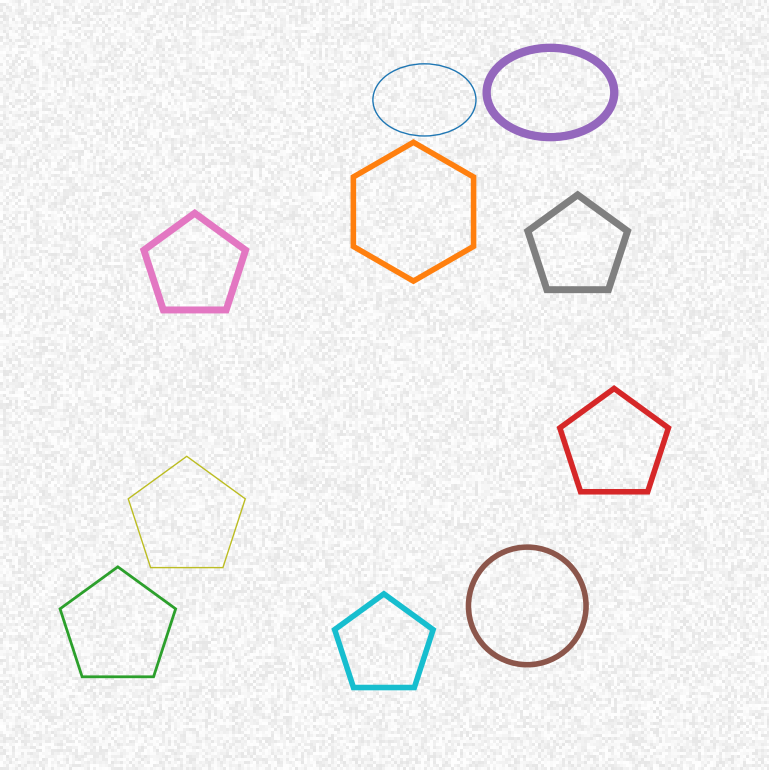[{"shape": "oval", "thickness": 0.5, "radius": 0.33, "center": [0.551, 0.87]}, {"shape": "hexagon", "thickness": 2, "radius": 0.45, "center": [0.537, 0.725]}, {"shape": "pentagon", "thickness": 1, "radius": 0.39, "center": [0.153, 0.185]}, {"shape": "pentagon", "thickness": 2, "radius": 0.37, "center": [0.798, 0.421]}, {"shape": "oval", "thickness": 3, "radius": 0.41, "center": [0.715, 0.88]}, {"shape": "circle", "thickness": 2, "radius": 0.38, "center": [0.685, 0.213]}, {"shape": "pentagon", "thickness": 2.5, "radius": 0.35, "center": [0.253, 0.654]}, {"shape": "pentagon", "thickness": 2.5, "radius": 0.34, "center": [0.75, 0.679]}, {"shape": "pentagon", "thickness": 0.5, "radius": 0.4, "center": [0.243, 0.327]}, {"shape": "pentagon", "thickness": 2, "radius": 0.34, "center": [0.499, 0.162]}]